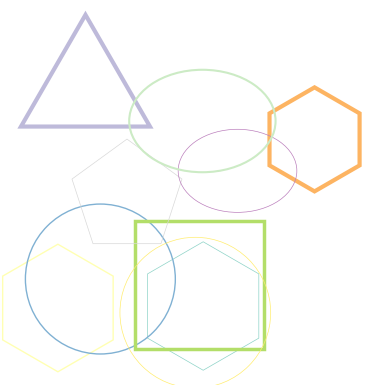[{"shape": "hexagon", "thickness": 0.5, "radius": 0.83, "center": [0.528, 0.205]}, {"shape": "hexagon", "thickness": 1, "radius": 0.83, "center": [0.15, 0.2]}, {"shape": "triangle", "thickness": 3, "radius": 0.97, "center": [0.222, 0.768]}, {"shape": "circle", "thickness": 1, "radius": 0.97, "center": [0.261, 0.275]}, {"shape": "hexagon", "thickness": 3, "radius": 0.68, "center": [0.817, 0.638]}, {"shape": "square", "thickness": 2.5, "radius": 0.83, "center": [0.518, 0.26]}, {"shape": "pentagon", "thickness": 0.5, "radius": 0.75, "center": [0.33, 0.489]}, {"shape": "oval", "thickness": 0.5, "radius": 0.77, "center": [0.617, 0.556]}, {"shape": "oval", "thickness": 1.5, "radius": 0.95, "center": [0.526, 0.686]}, {"shape": "circle", "thickness": 0.5, "radius": 0.98, "center": [0.507, 0.188]}]